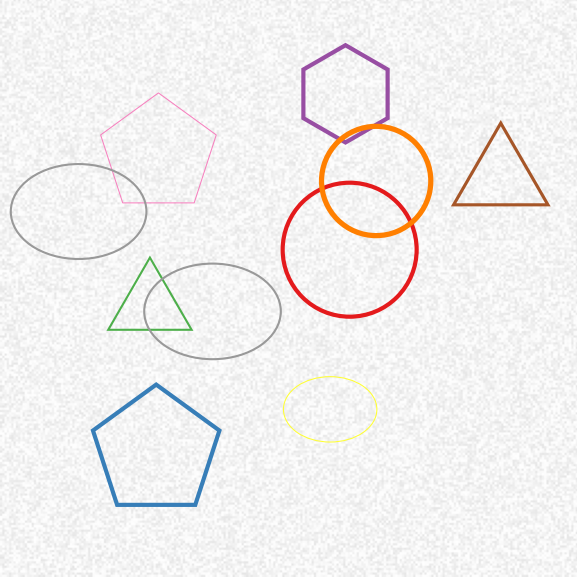[{"shape": "circle", "thickness": 2, "radius": 0.58, "center": [0.605, 0.567]}, {"shape": "pentagon", "thickness": 2, "radius": 0.58, "center": [0.27, 0.218]}, {"shape": "triangle", "thickness": 1, "radius": 0.42, "center": [0.26, 0.47]}, {"shape": "hexagon", "thickness": 2, "radius": 0.42, "center": [0.598, 0.837]}, {"shape": "circle", "thickness": 2.5, "radius": 0.47, "center": [0.651, 0.686]}, {"shape": "oval", "thickness": 0.5, "radius": 0.4, "center": [0.572, 0.29]}, {"shape": "triangle", "thickness": 1.5, "radius": 0.47, "center": [0.867, 0.692]}, {"shape": "pentagon", "thickness": 0.5, "radius": 0.53, "center": [0.274, 0.733]}, {"shape": "oval", "thickness": 1, "radius": 0.59, "center": [0.136, 0.633]}, {"shape": "oval", "thickness": 1, "radius": 0.59, "center": [0.368, 0.46]}]